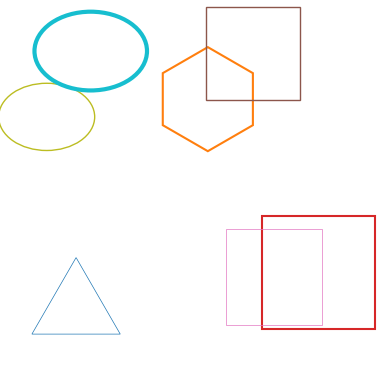[{"shape": "triangle", "thickness": 0.5, "radius": 0.66, "center": [0.198, 0.198]}, {"shape": "hexagon", "thickness": 1.5, "radius": 0.68, "center": [0.54, 0.742]}, {"shape": "square", "thickness": 1.5, "radius": 0.74, "center": [0.828, 0.293]}, {"shape": "square", "thickness": 1, "radius": 0.61, "center": [0.658, 0.861]}, {"shape": "square", "thickness": 0.5, "radius": 0.62, "center": [0.711, 0.281]}, {"shape": "oval", "thickness": 1, "radius": 0.62, "center": [0.121, 0.696]}, {"shape": "oval", "thickness": 3, "radius": 0.73, "center": [0.236, 0.867]}]